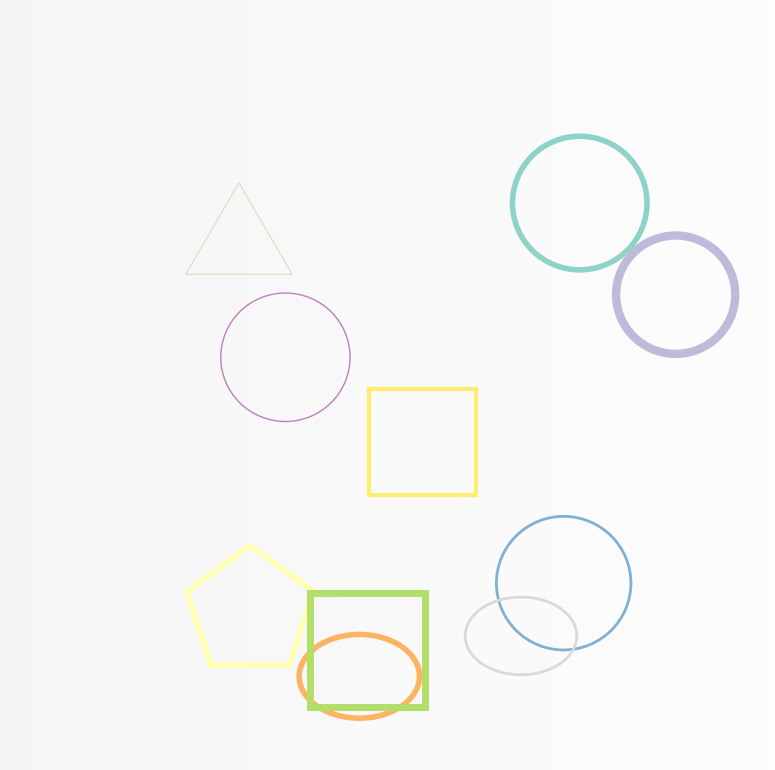[{"shape": "circle", "thickness": 2, "radius": 0.43, "center": [0.748, 0.736]}, {"shape": "pentagon", "thickness": 2, "radius": 0.43, "center": [0.323, 0.206]}, {"shape": "circle", "thickness": 3, "radius": 0.38, "center": [0.872, 0.617]}, {"shape": "circle", "thickness": 1, "radius": 0.43, "center": [0.727, 0.243]}, {"shape": "oval", "thickness": 2, "radius": 0.39, "center": [0.464, 0.122]}, {"shape": "square", "thickness": 2.5, "radius": 0.37, "center": [0.474, 0.156]}, {"shape": "oval", "thickness": 1, "radius": 0.36, "center": [0.672, 0.174]}, {"shape": "circle", "thickness": 0.5, "radius": 0.42, "center": [0.368, 0.536]}, {"shape": "triangle", "thickness": 0.5, "radius": 0.4, "center": [0.308, 0.683]}, {"shape": "square", "thickness": 1.5, "radius": 0.34, "center": [0.545, 0.426]}]